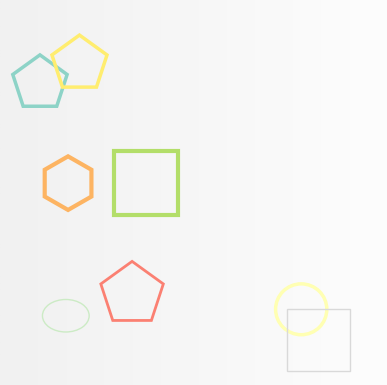[{"shape": "pentagon", "thickness": 2.5, "radius": 0.37, "center": [0.103, 0.784]}, {"shape": "circle", "thickness": 2.5, "radius": 0.33, "center": [0.777, 0.197]}, {"shape": "pentagon", "thickness": 2, "radius": 0.42, "center": [0.341, 0.236]}, {"shape": "hexagon", "thickness": 3, "radius": 0.35, "center": [0.176, 0.524]}, {"shape": "square", "thickness": 3, "radius": 0.41, "center": [0.377, 0.525]}, {"shape": "square", "thickness": 1, "radius": 0.41, "center": [0.822, 0.117]}, {"shape": "oval", "thickness": 1, "radius": 0.3, "center": [0.17, 0.18]}, {"shape": "pentagon", "thickness": 2.5, "radius": 0.37, "center": [0.205, 0.834]}]